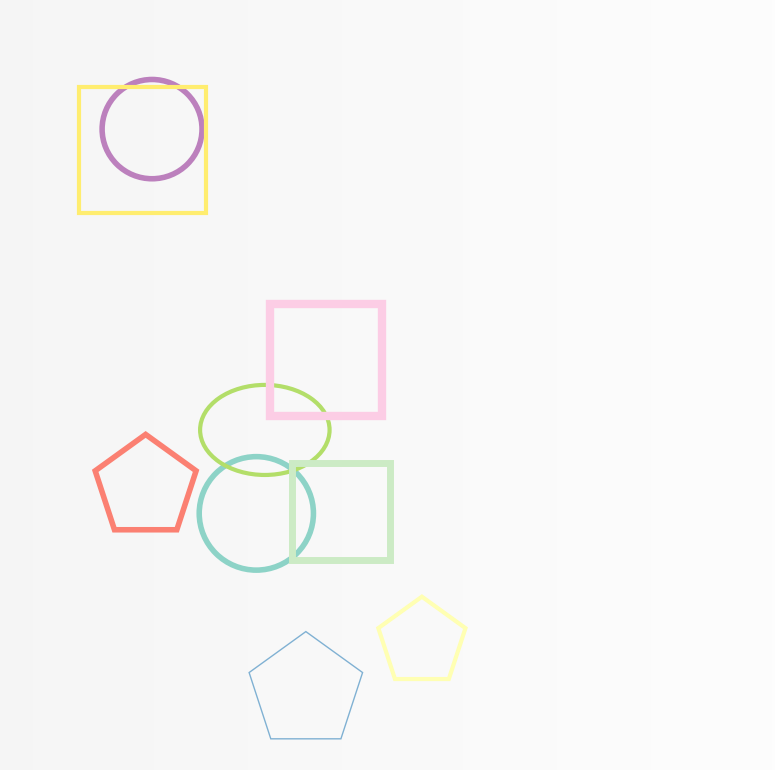[{"shape": "circle", "thickness": 2, "radius": 0.37, "center": [0.331, 0.333]}, {"shape": "pentagon", "thickness": 1.5, "radius": 0.3, "center": [0.544, 0.166]}, {"shape": "pentagon", "thickness": 2, "radius": 0.34, "center": [0.188, 0.367]}, {"shape": "pentagon", "thickness": 0.5, "radius": 0.38, "center": [0.395, 0.103]}, {"shape": "oval", "thickness": 1.5, "radius": 0.42, "center": [0.342, 0.442]}, {"shape": "square", "thickness": 3, "radius": 0.36, "center": [0.421, 0.533]}, {"shape": "circle", "thickness": 2, "radius": 0.32, "center": [0.196, 0.832]}, {"shape": "square", "thickness": 2.5, "radius": 0.32, "center": [0.44, 0.336]}, {"shape": "square", "thickness": 1.5, "radius": 0.41, "center": [0.184, 0.805]}]